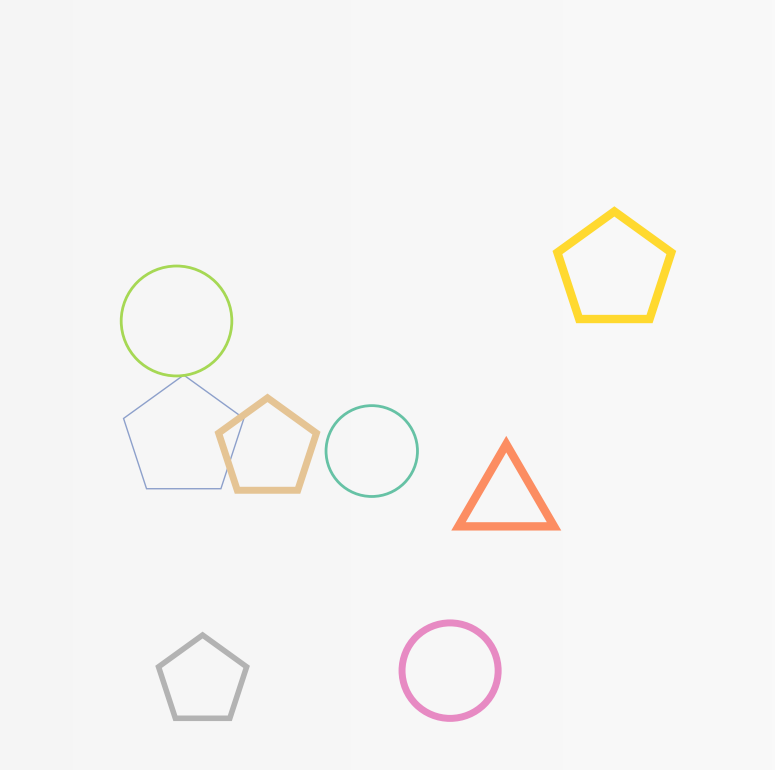[{"shape": "circle", "thickness": 1, "radius": 0.29, "center": [0.48, 0.414]}, {"shape": "triangle", "thickness": 3, "radius": 0.36, "center": [0.653, 0.352]}, {"shape": "pentagon", "thickness": 0.5, "radius": 0.41, "center": [0.237, 0.431]}, {"shape": "circle", "thickness": 2.5, "radius": 0.31, "center": [0.581, 0.129]}, {"shape": "circle", "thickness": 1, "radius": 0.36, "center": [0.228, 0.583]}, {"shape": "pentagon", "thickness": 3, "radius": 0.39, "center": [0.793, 0.648]}, {"shape": "pentagon", "thickness": 2.5, "radius": 0.33, "center": [0.345, 0.417]}, {"shape": "pentagon", "thickness": 2, "radius": 0.3, "center": [0.261, 0.115]}]